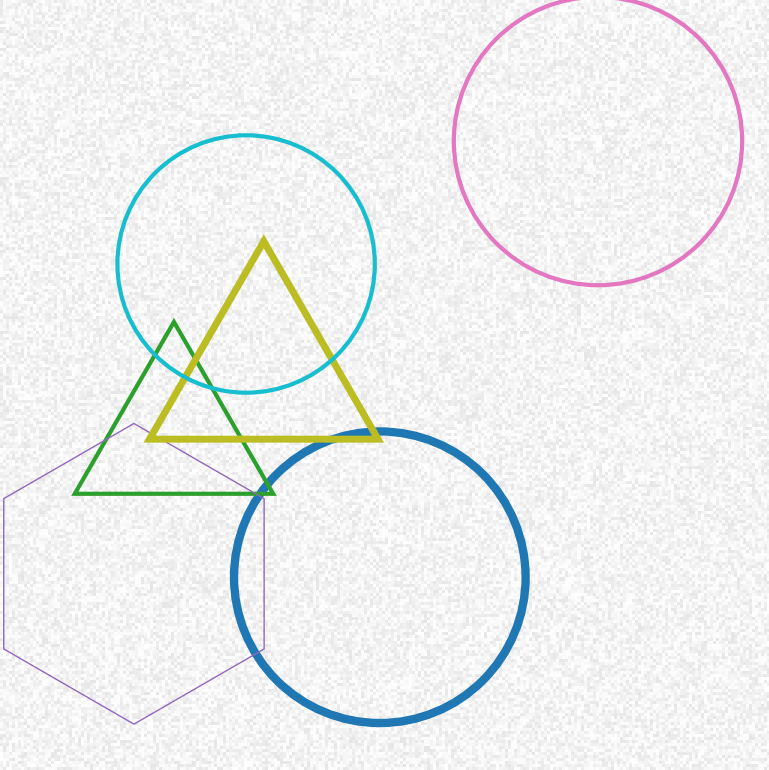[{"shape": "circle", "thickness": 3, "radius": 0.95, "center": [0.493, 0.25]}, {"shape": "triangle", "thickness": 1.5, "radius": 0.74, "center": [0.226, 0.433]}, {"shape": "hexagon", "thickness": 0.5, "radius": 0.98, "center": [0.174, 0.255]}, {"shape": "circle", "thickness": 1.5, "radius": 0.94, "center": [0.777, 0.817]}, {"shape": "triangle", "thickness": 2.5, "radius": 0.86, "center": [0.343, 0.515]}, {"shape": "circle", "thickness": 1.5, "radius": 0.84, "center": [0.32, 0.657]}]